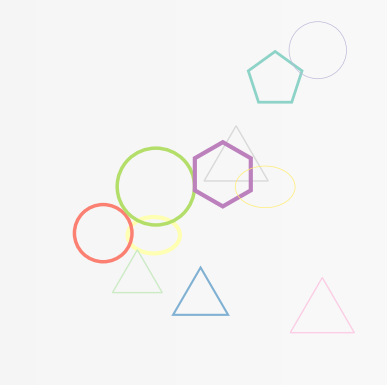[{"shape": "pentagon", "thickness": 2, "radius": 0.36, "center": [0.71, 0.793]}, {"shape": "oval", "thickness": 3, "radius": 0.34, "center": [0.397, 0.389]}, {"shape": "circle", "thickness": 0.5, "radius": 0.37, "center": [0.82, 0.87]}, {"shape": "circle", "thickness": 2.5, "radius": 0.37, "center": [0.266, 0.394]}, {"shape": "triangle", "thickness": 1.5, "radius": 0.41, "center": [0.518, 0.223]}, {"shape": "circle", "thickness": 2.5, "radius": 0.5, "center": [0.402, 0.515]}, {"shape": "triangle", "thickness": 1, "radius": 0.48, "center": [0.832, 0.184]}, {"shape": "triangle", "thickness": 1, "radius": 0.48, "center": [0.609, 0.578]}, {"shape": "hexagon", "thickness": 3, "radius": 0.42, "center": [0.575, 0.547]}, {"shape": "triangle", "thickness": 1, "radius": 0.37, "center": [0.354, 0.277]}, {"shape": "oval", "thickness": 0.5, "radius": 0.39, "center": [0.684, 0.515]}]